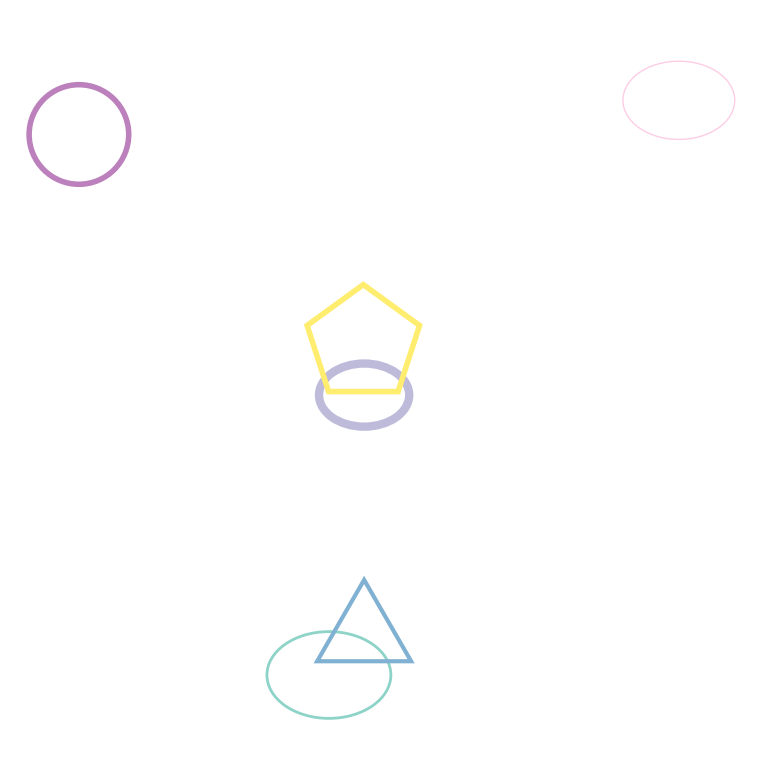[{"shape": "oval", "thickness": 1, "radius": 0.4, "center": [0.427, 0.123]}, {"shape": "oval", "thickness": 3, "radius": 0.29, "center": [0.473, 0.487]}, {"shape": "triangle", "thickness": 1.5, "radius": 0.35, "center": [0.473, 0.176]}, {"shape": "oval", "thickness": 0.5, "radius": 0.36, "center": [0.882, 0.87]}, {"shape": "circle", "thickness": 2, "radius": 0.32, "center": [0.102, 0.825]}, {"shape": "pentagon", "thickness": 2, "radius": 0.38, "center": [0.472, 0.554]}]